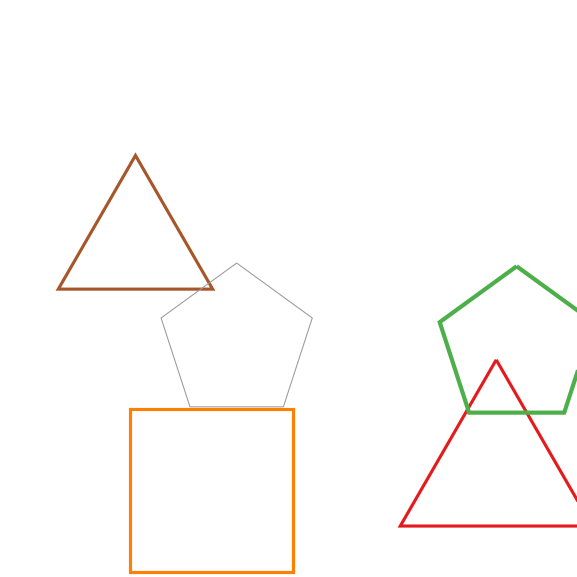[{"shape": "triangle", "thickness": 1.5, "radius": 0.96, "center": [0.859, 0.184]}, {"shape": "pentagon", "thickness": 2, "radius": 0.7, "center": [0.895, 0.398]}, {"shape": "square", "thickness": 1.5, "radius": 0.71, "center": [0.366, 0.149]}, {"shape": "triangle", "thickness": 1.5, "radius": 0.77, "center": [0.235, 0.576]}, {"shape": "pentagon", "thickness": 0.5, "radius": 0.69, "center": [0.41, 0.406]}]